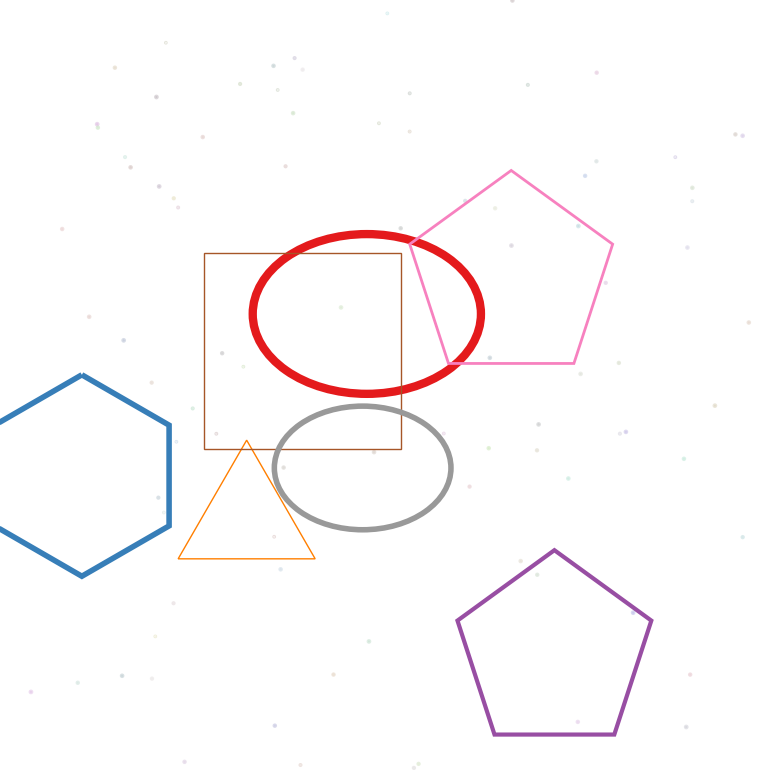[{"shape": "oval", "thickness": 3, "radius": 0.74, "center": [0.476, 0.592]}, {"shape": "hexagon", "thickness": 2, "radius": 0.65, "center": [0.106, 0.382]}, {"shape": "pentagon", "thickness": 1.5, "radius": 0.66, "center": [0.72, 0.153]}, {"shape": "triangle", "thickness": 0.5, "radius": 0.51, "center": [0.32, 0.326]}, {"shape": "square", "thickness": 0.5, "radius": 0.64, "center": [0.393, 0.544]}, {"shape": "pentagon", "thickness": 1, "radius": 0.69, "center": [0.664, 0.64]}, {"shape": "oval", "thickness": 2, "radius": 0.57, "center": [0.471, 0.392]}]